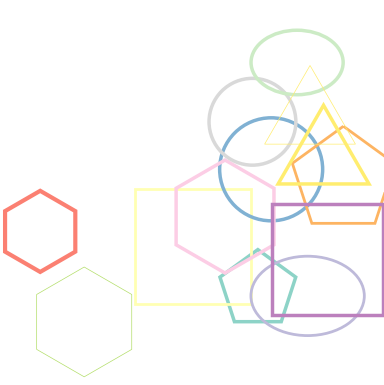[{"shape": "pentagon", "thickness": 2.5, "radius": 0.52, "center": [0.67, 0.248]}, {"shape": "square", "thickness": 2, "radius": 0.75, "center": [0.502, 0.36]}, {"shape": "oval", "thickness": 2, "radius": 0.74, "center": [0.799, 0.231]}, {"shape": "hexagon", "thickness": 3, "radius": 0.53, "center": [0.104, 0.399]}, {"shape": "circle", "thickness": 2.5, "radius": 0.67, "center": [0.704, 0.56]}, {"shape": "pentagon", "thickness": 2, "radius": 0.7, "center": [0.892, 0.533]}, {"shape": "hexagon", "thickness": 0.5, "radius": 0.71, "center": [0.219, 0.164]}, {"shape": "hexagon", "thickness": 2.5, "radius": 0.73, "center": [0.585, 0.438]}, {"shape": "circle", "thickness": 2.5, "radius": 0.56, "center": [0.656, 0.684]}, {"shape": "square", "thickness": 2.5, "radius": 0.72, "center": [0.852, 0.327]}, {"shape": "oval", "thickness": 2.5, "radius": 0.6, "center": [0.772, 0.838]}, {"shape": "triangle", "thickness": 2.5, "radius": 0.68, "center": [0.84, 0.59]}, {"shape": "triangle", "thickness": 0.5, "radius": 0.68, "center": [0.805, 0.694]}]